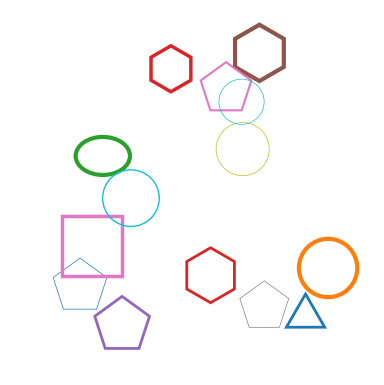[{"shape": "triangle", "thickness": 2, "radius": 0.29, "center": [0.794, 0.179]}, {"shape": "pentagon", "thickness": 0.5, "radius": 0.37, "center": [0.208, 0.256]}, {"shape": "circle", "thickness": 3, "radius": 0.38, "center": [0.852, 0.304]}, {"shape": "oval", "thickness": 3, "radius": 0.35, "center": [0.267, 0.595]}, {"shape": "hexagon", "thickness": 2.5, "radius": 0.3, "center": [0.444, 0.821]}, {"shape": "hexagon", "thickness": 2, "radius": 0.36, "center": [0.547, 0.285]}, {"shape": "pentagon", "thickness": 2, "radius": 0.37, "center": [0.317, 0.155]}, {"shape": "hexagon", "thickness": 3, "radius": 0.37, "center": [0.674, 0.863]}, {"shape": "pentagon", "thickness": 1.5, "radius": 0.35, "center": [0.587, 0.769]}, {"shape": "square", "thickness": 2.5, "radius": 0.39, "center": [0.239, 0.36]}, {"shape": "pentagon", "thickness": 0.5, "radius": 0.33, "center": [0.686, 0.204]}, {"shape": "circle", "thickness": 0.5, "radius": 0.35, "center": [0.63, 0.613]}, {"shape": "circle", "thickness": 0.5, "radius": 0.29, "center": [0.627, 0.736]}, {"shape": "circle", "thickness": 1, "radius": 0.37, "center": [0.34, 0.485]}]